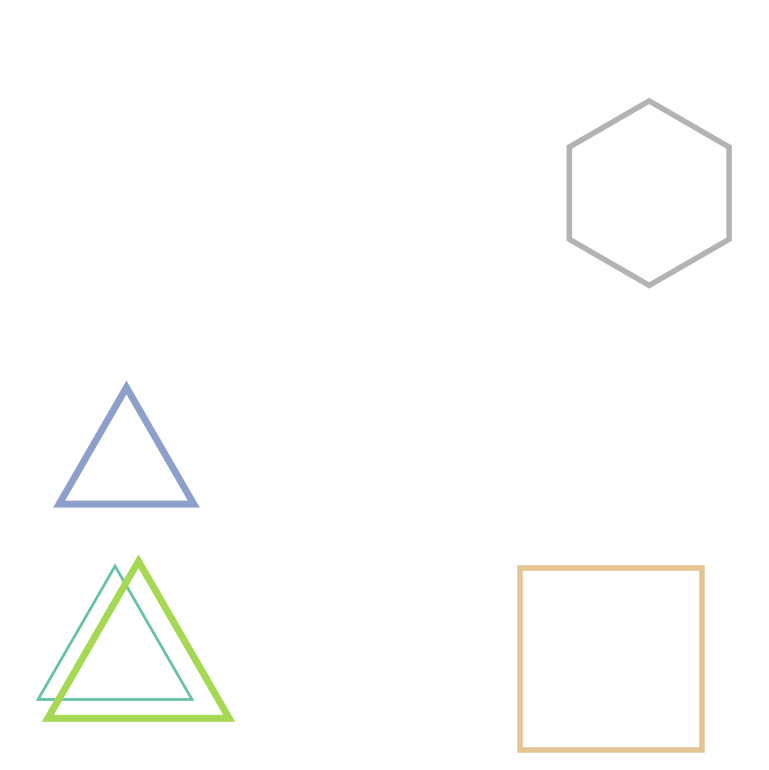[{"shape": "triangle", "thickness": 1, "radius": 0.58, "center": [0.149, 0.149]}, {"shape": "triangle", "thickness": 2.5, "radius": 0.5, "center": [0.164, 0.396]}, {"shape": "triangle", "thickness": 2.5, "radius": 0.68, "center": [0.18, 0.135]}, {"shape": "square", "thickness": 2, "radius": 0.59, "center": [0.793, 0.144]}, {"shape": "hexagon", "thickness": 2, "radius": 0.6, "center": [0.843, 0.749]}]